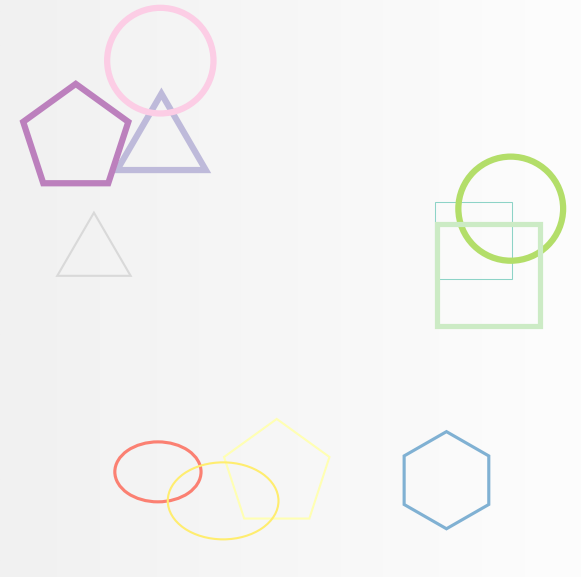[{"shape": "square", "thickness": 0.5, "radius": 0.33, "center": [0.815, 0.583]}, {"shape": "pentagon", "thickness": 1, "radius": 0.48, "center": [0.476, 0.178]}, {"shape": "triangle", "thickness": 3, "radius": 0.44, "center": [0.278, 0.749]}, {"shape": "oval", "thickness": 1.5, "radius": 0.37, "center": [0.272, 0.182]}, {"shape": "hexagon", "thickness": 1.5, "radius": 0.42, "center": [0.768, 0.168]}, {"shape": "circle", "thickness": 3, "radius": 0.45, "center": [0.879, 0.638]}, {"shape": "circle", "thickness": 3, "radius": 0.46, "center": [0.276, 0.894]}, {"shape": "triangle", "thickness": 1, "radius": 0.36, "center": [0.162, 0.558]}, {"shape": "pentagon", "thickness": 3, "radius": 0.48, "center": [0.13, 0.759]}, {"shape": "square", "thickness": 2.5, "radius": 0.44, "center": [0.84, 0.523]}, {"shape": "oval", "thickness": 1, "radius": 0.48, "center": [0.384, 0.132]}]